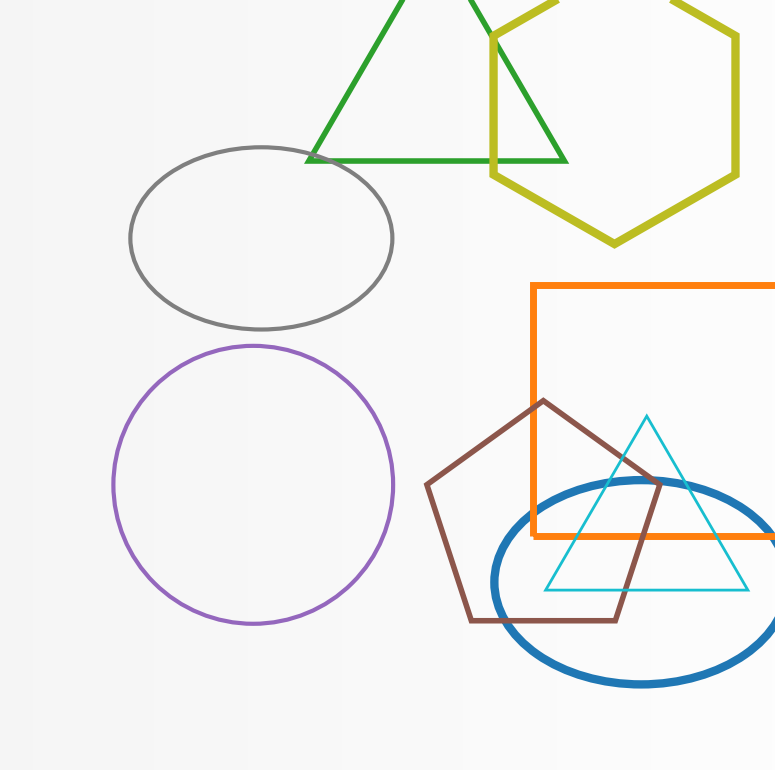[{"shape": "oval", "thickness": 3, "radius": 0.95, "center": [0.827, 0.244]}, {"shape": "square", "thickness": 2.5, "radius": 0.82, "center": [0.85, 0.467]}, {"shape": "triangle", "thickness": 2, "radius": 0.95, "center": [0.563, 0.886]}, {"shape": "circle", "thickness": 1.5, "radius": 0.9, "center": [0.327, 0.37]}, {"shape": "pentagon", "thickness": 2, "radius": 0.79, "center": [0.701, 0.322]}, {"shape": "oval", "thickness": 1.5, "radius": 0.85, "center": [0.337, 0.69]}, {"shape": "hexagon", "thickness": 3, "radius": 0.9, "center": [0.793, 0.863]}, {"shape": "triangle", "thickness": 1, "radius": 0.75, "center": [0.835, 0.309]}]